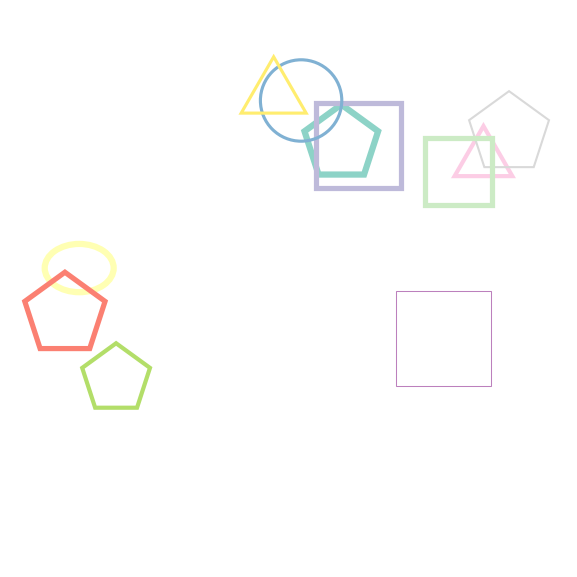[{"shape": "pentagon", "thickness": 3, "radius": 0.34, "center": [0.591, 0.751]}, {"shape": "oval", "thickness": 3, "radius": 0.3, "center": [0.137, 0.535]}, {"shape": "square", "thickness": 2.5, "radius": 0.36, "center": [0.621, 0.747]}, {"shape": "pentagon", "thickness": 2.5, "radius": 0.37, "center": [0.112, 0.455]}, {"shape": "circle", "thickness": 1.5, "radius": 0.35, "center": [0.521, 0.825]}, {"shape": "pentagon", "thickness": 2, "radius": 0.31, "center": [0.201, 0.343]}, {"shape": "triangle", "thickness": 2, "radius": 0.29, "center": [0.837, 0.723]}, {"shape": "pentagon", "thickness": 1, "radius": 0.36, "center": [0.881, 0.769]}, {"shape": "square", "thickness": 0.5, "radius": 0.41, "center": [0.768, 0.413]}, {"shape": "square", "thickness": 2.5, "radius": 0.29, "center": [0.794, 0.702]}, {"shape": "triangle", "thickness": 1.5, "radius": 0.32, "center": [0.474, 0.836]}]